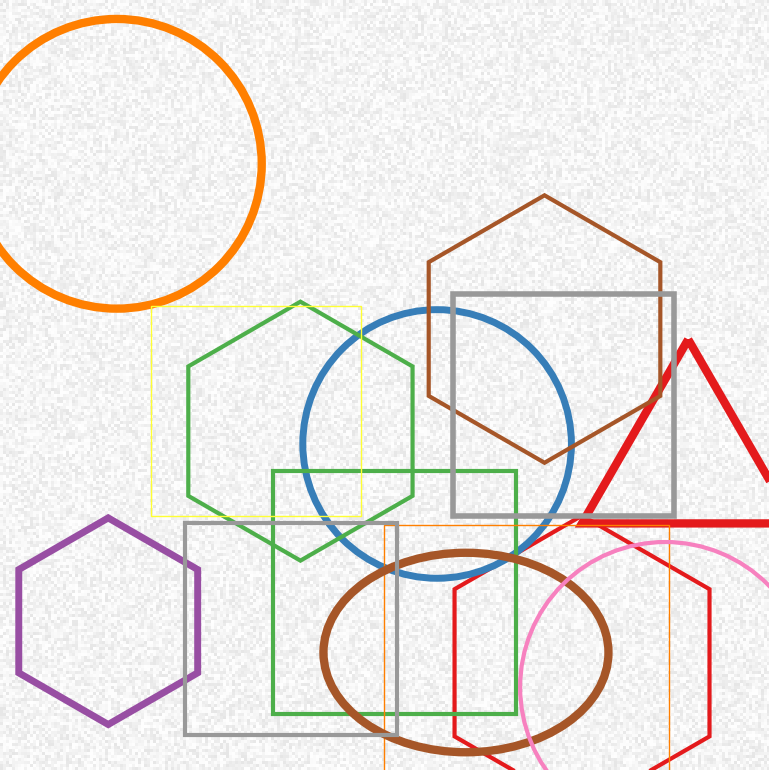[{"shape": "hexagon", "thickness": 1.5, "radius": 0.96, "center": [0.756, 0.139]}, {"shape": "triangle", "thickness": 3, "radius": 0.8, "center": [0.894, 0.4]}, {"shape": "circle", "thickness": 2.5, "radius": 0.87, "center": [0.568, 0.423]}, {"shape": "hexagon", "thickness": 1.5, "radius": 0.84, "center": [0.39, 0.44]}, {"shape": "square", "thickness": 1.5, "radius": 0.79, "center": [0.512, 0.23]}, {"shape": "hexagon", "thickness": 2.5, "radius": 0.67, "center": [0.141, 0.193]}, {"shape": "square", "thickness": 0.5, "radius": 0.93, "center": [0.684, 0.133]}, {"shape": "circle", "thickness": 3, "radius": 0.94, "center": [0.152, 0.787]}, {"shape": "square", "thickness": 0.5, "radius": 0.68, "center": [0.332, 0.467]}, {"shape": "oval", "thickness": 3, "radius": 0.93, "center": [0.605, 0.153]}, {"shape": "hexagon", "thickness": 1.5, "radius": 0.87, "center": [0.707, 0.573]}, {"shape": "circle", "thickness": 1.5, "radius": 0.94, "center": [0.864, 0.108]}, {"shape": "square", "thickness": 1.5, "radius": 0.69, "center": [0.378, 0.183]}, {"shape": "square", "thickness": 2, "radius": 0.72, "center": [0.732, 0.474]}]